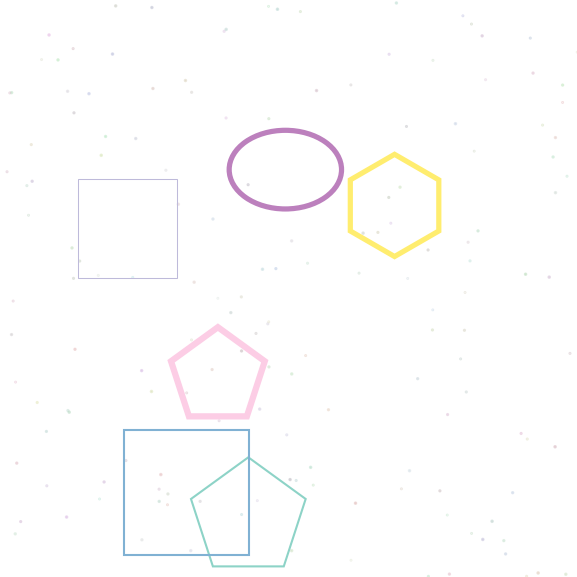[{"shape": "pentagon", "thickness": 1, "radius": 0.52, "center": [0.43, 0.103]}, {"shape": "square", "thickness": 0.5, "radius": 0.43, "center": [0.221, 0.604]}, {"shape": "square", "thickness": 1, "radius": 0.54, "center": [0.323, 0.146]}, {"shape": "pentagon", "thickness": 3, "radius": 0.43, "center": [0.377, 0.347]}, {"shape": "oval", "thickness": 2.5, "radius": 0.49, "center": [0.494, 0.705]}, {"shape": "hexagon", "thickness": 2.5, "radius": 0.44, "center": [0.683, 0.643]}]